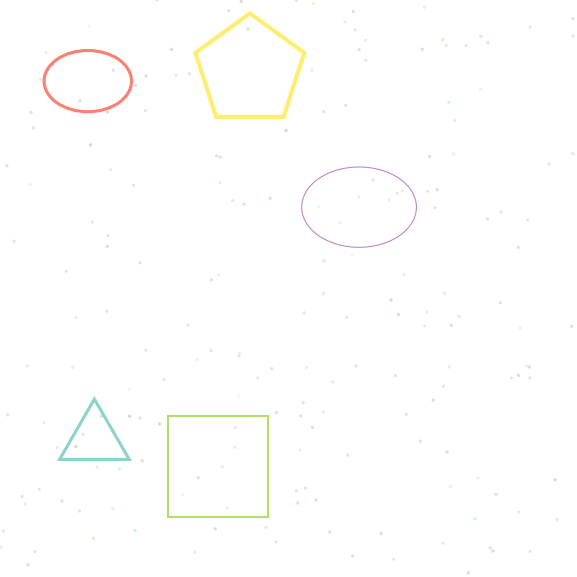[{"shape": "triangle", "thickness": 1.5, "radius": 0.35, "center": [0.163, 0.238]}, {"shape": "oval", "thickness": 1.5, "radius": 0.38, "center": [0.152, 0.859]}, {"shape": "square", "thickness": 1, "radius": 0.44, "center": [0.378, 0.192]}, {"shape": "oval", "thickness": 0.5, "radius": 0.5, "center": [0.622, 0.64]}, {"shape": "pentagon", "thickness": 2, "radius": 0.5, "center": [0.433, 0.877]}]